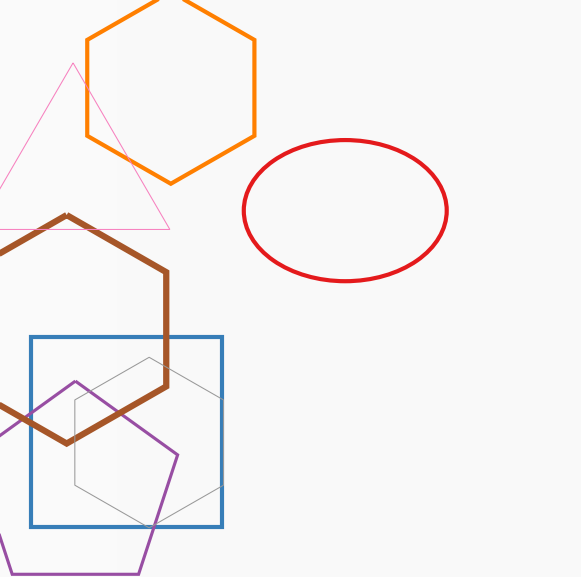[{"shape": "oval", "thickness": 2, "radius": 0.87, "center": [0.594, 0.634]}, {"shape": "square", "thickness": 2, "radius": 0.82, "center": [0.217, 0.251]}, {"shape": "pentagon", "thickness": 1.5, "radius": 0.92, "center": [0.13, 0.154]}, {"shape": "hexagon", "thickness": 2, "radius": 0.83, "center": [0.294, 0.847]}, {"shape": "hexagon", "thickness": 3, "radius": 0.99, "center": [0.115, 0.429]}, {"shape": "triangle", "thickness": 0.5, "radius": 0.96, "center": [0.126, 0.698]}, {"shape": "hexagon", "thickness": 0.5, "radius": 0.74, "center": [0.257, 0.233]}]